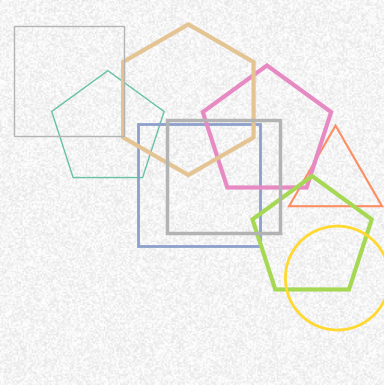[{"shape": "pentagon", "thickness": 1, "radius": 0.77, "center": [0.28, 0.663]}, {"shape": "triangle", "thickness": 1.5, "radius": 0.7, "center": [0.872, 0.534]}, {"shape": "square", "thickness": 2, "radius": 0.79, "center": [0.517, 0.52]}, {"shape": "pentagon", "thickness": 3, "radius": 0.88, "center": [0.693, 0.655]}, {"shape": "pentagon", "thickness": 3, "radius": 0.81, "center": [0.811, 0.38]}, {"shape": "circle", "thickness": 2, "radius": 0.67, "center": [0.876, 0.278]}, {"shape": "hexagon", "thickness": 3, "radius": 0.98, "center": [0.489, 0.741]}, {"shape": "square", "thickness": 1, "radius": 0.71, "center": [0.179, 0.79]}, {"shape": "square", "thickness": 2.5, "radius": 0.73, "center": [0.582, 0.542]}]